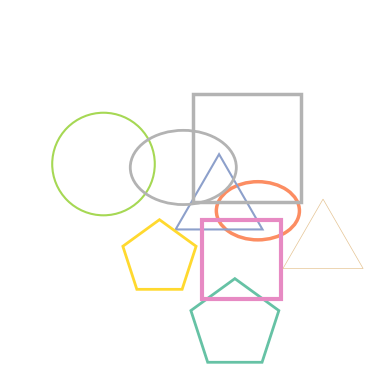[{"shape": "pentagon", "thickness": 2, "radius": 0.6, "center": [0.61, 0.156]}, {"shape": "oval", "thickness": 2.5, "radius": 0.54, "center": [0.67, 0.453]}, {"shape": "triangle", "thickness": 1.5, "radius": 0.65, "center": [0.569, 0.469]}, {"shape": "square", "thickness": 3, "radius": 0.51, "center": [0.627, 0.327]}, {"shape": "circle", "thickness": 1.5, "radius": 0.67, "center": [0.269, 0.574]}, {"shape": "pentagon", "thickness": 2, "radius": 0.5, "center": [0.414, 0.329]}, {"shape": "triangle", "thickness": 0.5, "radius": 0.6, "center": [0.839, 0.363]}, {"shape": "square", "thickness": 2.5, "radius": 0.7, "center": [0.642, 0.617]}, {"shape": "oval", "thickness": 2, "radius": 0.69, "center": [0.476, 0.565]}]